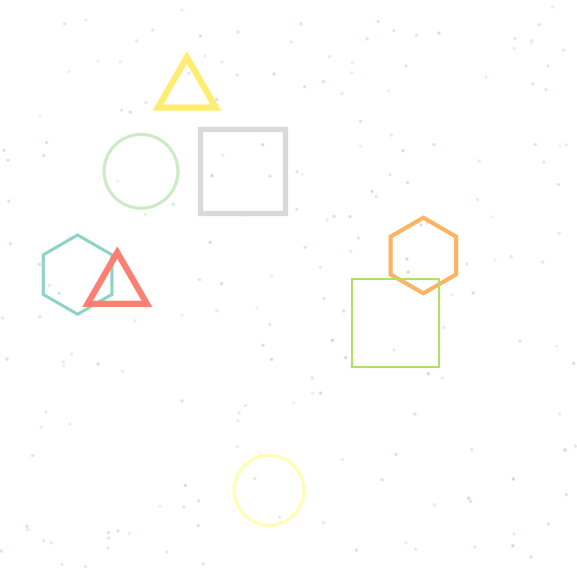[{"shape": "hexagon", "thickness": 1.5, "radius": 0.34, "center": [0.134, 0.524]}, {"shape": "circle", "thickness": 1.5, "radius": 0.3, "center": [0.466, 0.15]}, {"shape": "triangle", "thickness": 3, "radius": 0.3, "center": [0.203, 0.503]}, {"shape": "hexagon", "thickness": 2, "radius": 0.33, "center": [0.733, 0.557]}, {"shape": "square", "thickness": 1, "radius": 0.38, "center": [0.684, 0.44]}, {"shape": "square", "thickness": 2.5, "radius": 0.37, "center": [0.42, 0.703]}, {"shape": "circle", "thickness": 1.5, "radius": 0.32, "center": [0.244, 0.702]}, {"shape": "triangle", "thickness": 3, "radius": 0.29, "center": [0.324, 0.842]}]